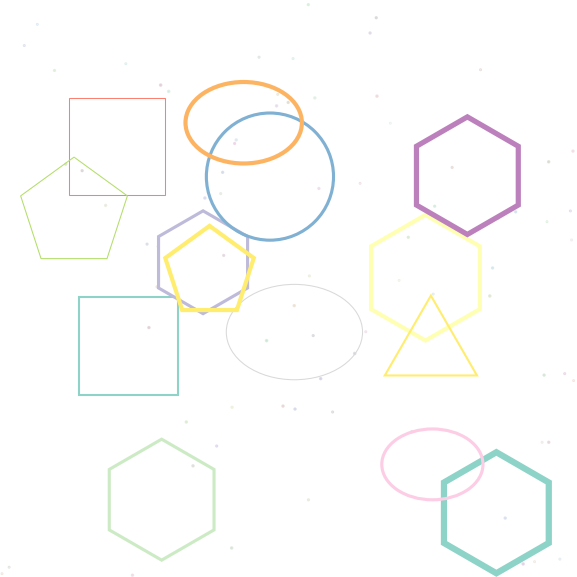[{"shape": "square", "thickness": 1, "radius": 0.43, "center": [0.222, 0.4]}, {"shape": "hexagon", "thickness": 3, "radius": 0.52, "center": [0.86, 0.111]}, {"shape": "hexagon", "thickness": 2, "radius": 0.54, "center": [0.737, 0.518]}, {"shape": "hexagon", "thickness": 1.5, "radius": 0.45, "center": [0.352, 0.545]}, {"shape": "square", "thickness": 0.5, "radius": 0.42, "center": [0.203, 0.745]}, {"shape": "circle", "thickness": 1.5, "radius": 0.55, "center": [0.467, 0.693]}, {"shape": "oval", "thickness": 2, "radius": 0.5, "center": [0.422, 0.787]}, {"shape": "pentagon", "thickness": 0.5, "radius": 0.49, "center": [0.128, 0.63]}, {"shape": "oval", "thickness": 1.5, "radius": 0.44, "center": [0.749, 0.195]}, {"shape": "oval", "thickness": 0.5, "radius": 0.59, "center": [0.51, 0.424]}, {"shape": "hexagon", "thickness": 2.5, "radius": 0.51, "center": [0.809, 0.695]}, {"shape": "hexagon", "thickness": 1.5, "radius": 0.52, "center": [0.28, 0.134]}, {"shape": "triangle", "thickness": 1, "radius": 0.46, "center": [0.746, 0.395]}, {"shape": "pentagon", "thickness": 2, "radius": 0.4, "center": [0.363, 0.527]}]